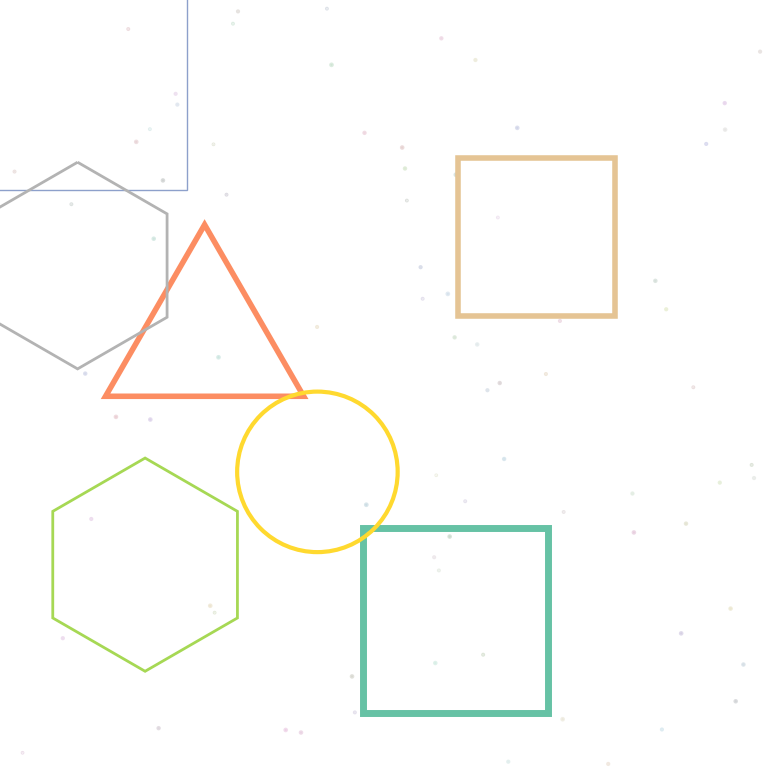[{"shape": "square", "thickness": 2.5, "radius": 0.6, "center": [0.591, 0.195]}, {"shape": "triangle", "thickness": 2, "radius": 0.74, "center": [0.266, 0.56]}, {"shape": "square", "thickness": 0.5, "radius": 0.69, "center": [0.106, 0.891]}, {"shape": "hexagon", "thickness": 1, "radius": 0.69, "center": [0.188, 0.267]}, {"shape": "circle", "thickness": 1.5, "radius": 0.52, "center": [0.412, 0.387]}, {"shape": "square", "thickness": 2, "radius": 0.51, "center": [0.697, 0.692]}, {"shape": "hexagon", "thickness": 1, "radius": 0.67, "center": [0.101, 0.655]}]